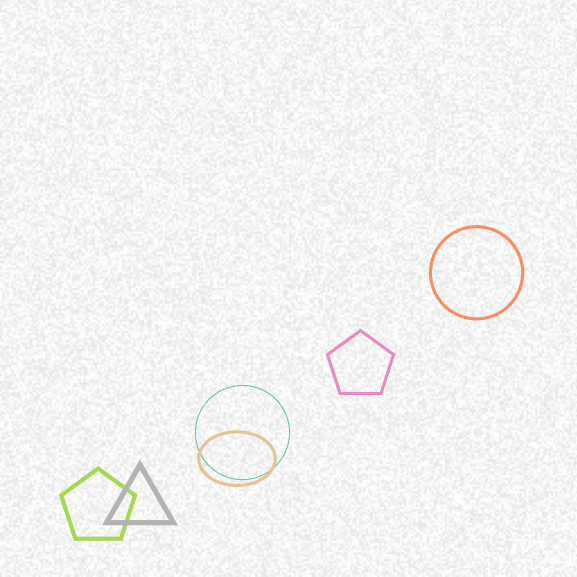[{"shape": "circle", "thickness": 0.5, "radius": 0.41, "center": [0.42, 0.25]}, {"shape": "circle", "thickness": 1.5, "radius": 0.4, "center": [0.825, 0.527]}, {"shape": "pentagon", "thickness": 1.5, "radius": 0.3, "center": [0.624, 0.366]}, {"shape": "pentagon", "thickness": 2, "radius": 0.34, "center": [0.17, 0.121]}, {"shape": "oval", "thickness": 1.5, "radius": 0.33, "center": [0.41, 0.205]}, {"shape": "triangle", "thickness": 2.5, "radius": 0.33, "center": [0.242, 0.128]}]